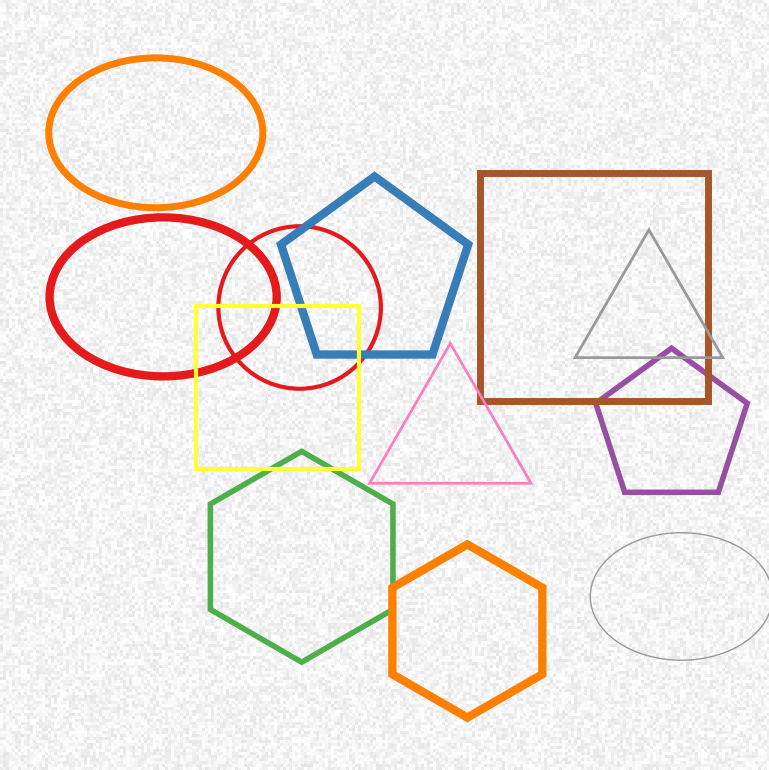[{"shape": "oval", "thickness": 3, "radius": 0.74, "center": [0.212, 0.614]}, {"shape": "circle", "thickness": 1.5, "radius": 0.53, "center": [0.389, 0.601]}, {"shape": "pentagon", "thickness": 3, "radius": 0.64, "center": [0.487, 0.643]}, {"shape": "hexagon", "thickness": 2, "radius": 0.68, "center": [0.392, 0.277]}, {"shape": "pentagon", "thickness": 2, "radius": 0.52, "center": [0.872, 0.444]}, {"shape": "hexagon", "thickness": 3, "radius": 0.56, "center": [0.607, 0.181]}, {"shape": "oval", "thickness": 2.5, "radius": 0.7, "center": [0.202, 0.828]}, {"shape": "square", "thickness": 1.5, "radius": 0.53, "center": [0.361, 0.497]}, {"shape": "square", "thickness": 2.5, "radius": 0.74, "center": [0.771, 0.627]}, {"shape": "triangle", "thickness": 1, "radius": 0.61, "center": [0.585, 0.433]}, {"shape": "oval", "thickness": 0.5, "radius": 0.59, "center": [0.885, 0.225]}, {"shape": "triangle", "thickness": 1, "radius": 0.55, "center": [0.843, 0.591]}]